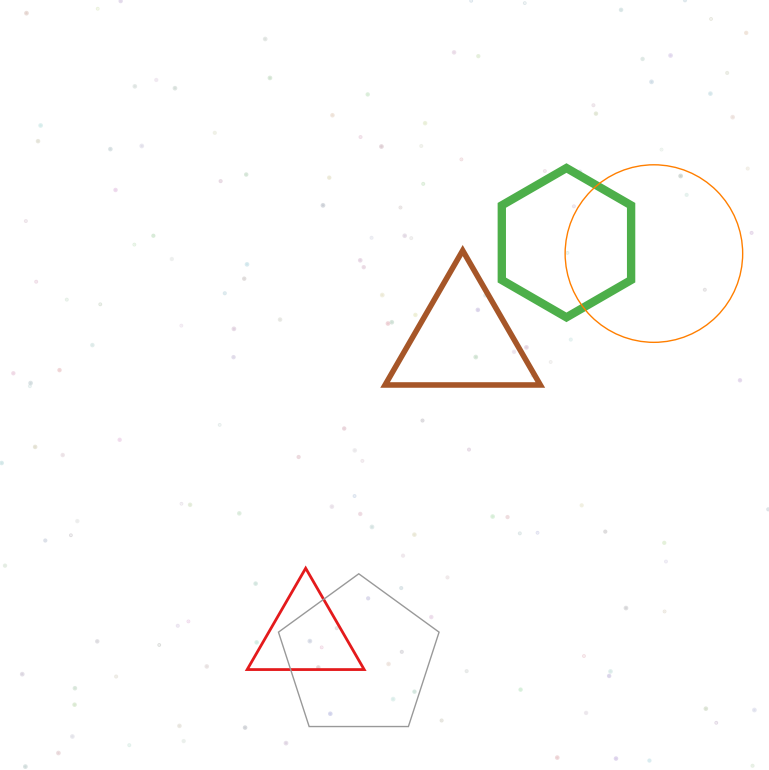[{"shape": "triangle", "thickness": 1, "radius": 0.44, "center": [0.397, 0.174]}, {"shape": "hexagon", "thickness": 3, "radius": 0.48, "center": [0.736, 0.685]}, {"shape": "circle", "thickness": 0.5, "radius": 0.58, "center": [0.849, 0.671]}, {"shape": "triangle", "thickness": 2, "radius": 0.58, "center": [0.601, 0.558]}, {"shape": "pentagon", "thickness": 0.5, "radius": 0.55, "center": [0.466, 0.145]}]